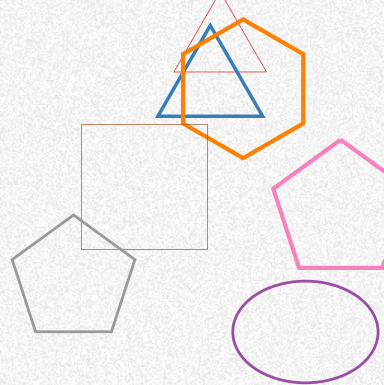[{"shape": "triangle", "thickness": 0.5, "radius": 0.7, "center": [0.572, 0.883]}, {"shape": "triangle", "thickness": 2.5, "radius": 0.79, "center": [0.546, 0.777]}, {"shape": "oval", "thickness": 2, "radius": 0.94, "center": [0.793, 0.138]}, {"shape": "hexagon", "thickness": 3, "radius": 0.9, "center": [0.632, 0.769]}, {"shape": "square", "thickness": 0.5, "radius": 0.81, "center": [0.374, 0.516]}, {"shape": "pentagon", "thickness": 3, "radius": 0.92, "center": [0.885, 0.453]}, {"shape": "pentagon", "thickness": 2, "radius": 0.84, "center": [0.191, 0.274]}]